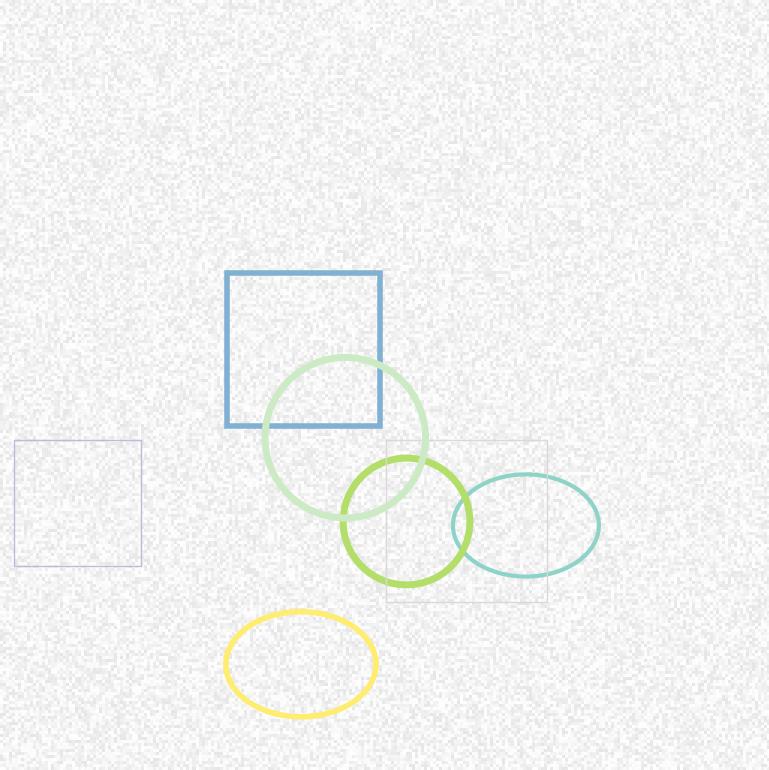[{"shape": "oval", "thickness": 1.5, "radius": 0.47, "center": [0.683, 0.318]}, {"shape": "square", "thickness": 0.5, "radius": 0.41, "center": [0.101, 0.346]}, {"shape": "square", "thickness": 2, "radius": 0.5, "center": [0.395, 0.546]}, {"shape": "circle", "thickness": 2.5, "radius": 0.41, "center": [0.528, 0.323]}, {"shape": "square", "thickness": 0.5, "radius": 0.52, "center": [0.606, 0.323]}, {"shape": "circle", "thickness": 2.5, "radius": 0.52, "center": [0.448, 0.432]}, {"shape": "oval", "thickness": 2, "radius": 0.49, "center": [0.391, 0.137]}]